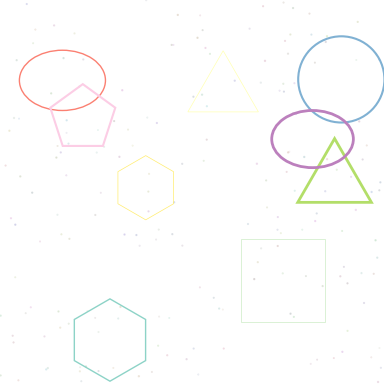[{"shape": "hexagon", "thickness": 1, "radius": 0.53, "center": [0.286, 0.117]}, {"shape": "triangle", "thickness": 0.5, "radius": 0.53, "center": [0.58, 0.762]}, {"shape": "oval", "thickness": 1, "radius": 0.56, "center": [0.162, 0.791]}, {"shape": "circle", "thickness": 1.5, "radius": 0.56, "center": [0.887, 0.794]}, {"shape": "triangle", "thickness": 2, "radius": 0.55, "center": [0.869, 0.53]}, {"shape": "pentagon", "thickness": 1.5, "radius": 0.44, "center": [0.215, 0.693]}, {"shape": "oval", "thickness": 2, "radius": 0.53, "center": [0.812, 0.639]}, {"shape": "square", "thickness": 0.5, "radius": 0.54, "center": [0.735, 0.271]}, {"shape": "hexagon", "thickness": 0.5, "radius": 0.42, "center": [0.379, 0.512]}]